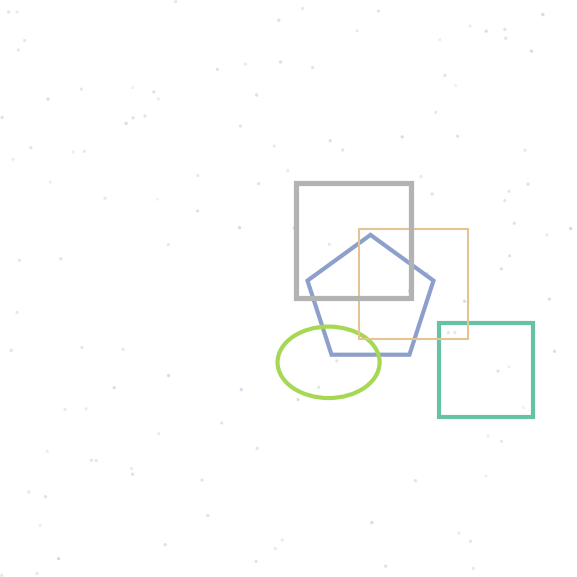[{"shape": "square", "thickness": 2, "radius": 0.41, "center": [0.842, 0.358]}, {"shape": "pentagon", "thickness": 2, "radius": 0.57, "center": [0.642, 0.478]}, {"shape": "oval", "thickness": 2, "radius": 0.44, "center": [0.569, 0.372]}, {"shape": "square", "thickness": 1, "radius": 0.47, "center": [0.716, 0.507]}, {"shape": "square", "thickness": 2.5, "radius": 0.5, "center": [0.612, 0.583]}]